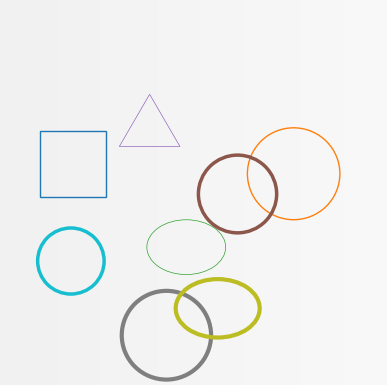[{"shape": "square", "thickness": 1, "radius": 0.43, "center": [0.188, 0.574]}, {"shape": "circle", "thickness": 1, "radius": 0.6, "center": [0.758, 0.549]}, {"shape": "oval", "thickness": 0.5, "radius": 0.51, "center": [0.481, 0.358]}, {"shape": "triangle", "thickness": 0.5, "radius": 0.45, "center": [0.386, 0.665]}, {"shape": "circle", "thickness": 2.5, "radius": 0.5, "center": [0.613, 0.496]}, {"shape": "circle", "thickness": 3, "radius": 0.58, "center": [0.429, 0.129]}, {"shape": "oval", "thickness": 3, "radius": 0.54, "center": [0.562, 0.199]}, {"shape": "circle", "thickness": 2.5, "radius": 0.43, "center": [0.183, 0.322]}]